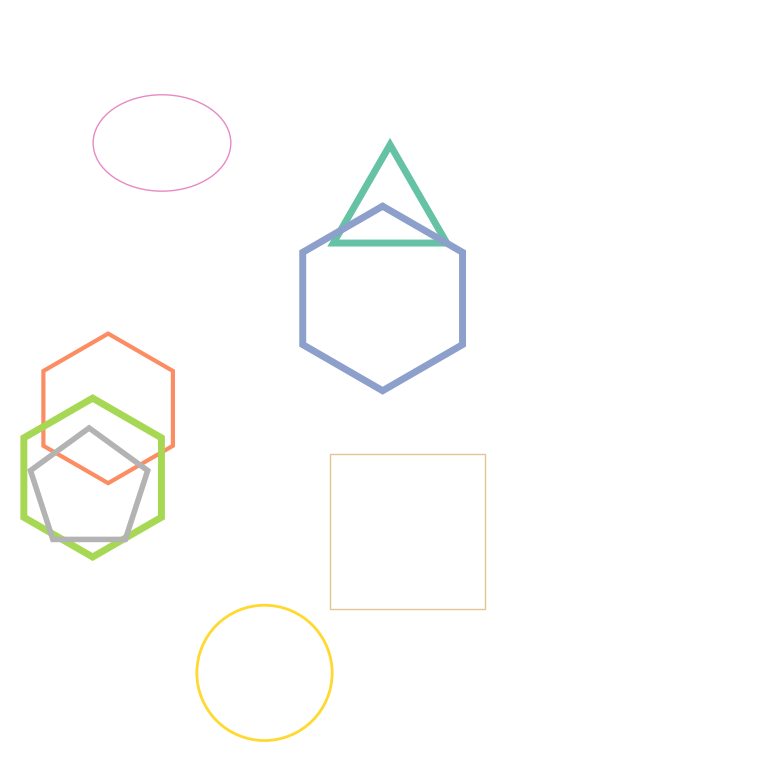[{"shape": "triangle", "thickness": 2.5, "radius": 0.43, "center": [0.507, 0.727]}, {"shape": "hexagon", "thickness": 1.5, "radius": 0.49, "center": [0.14, 0.47]}, {"shape": "hexagon", "thickness": 2.5, "radius": 0.6, "center": [0.497, 0.612]}, {"shape": "oval", "thickness": 0.5, "radius": 0.45, "center": [0.21, 0.814]}, {"shape": "hexagon", "thickness": 2.5, "radius": 0.52, "center": [0.12, 0.38]}, {"shape": "circle", "thickness": 1, "radius": 0.44, "center": [0.343, 0.126]}, {"shape": "square", "thickness": 0.5, "radius": 0.5, "center": [0.529, 0.309]}, {"shape": "pentagon", "thickness": 2, "radius": 0.4, "center": [0.116, 0.364]}]